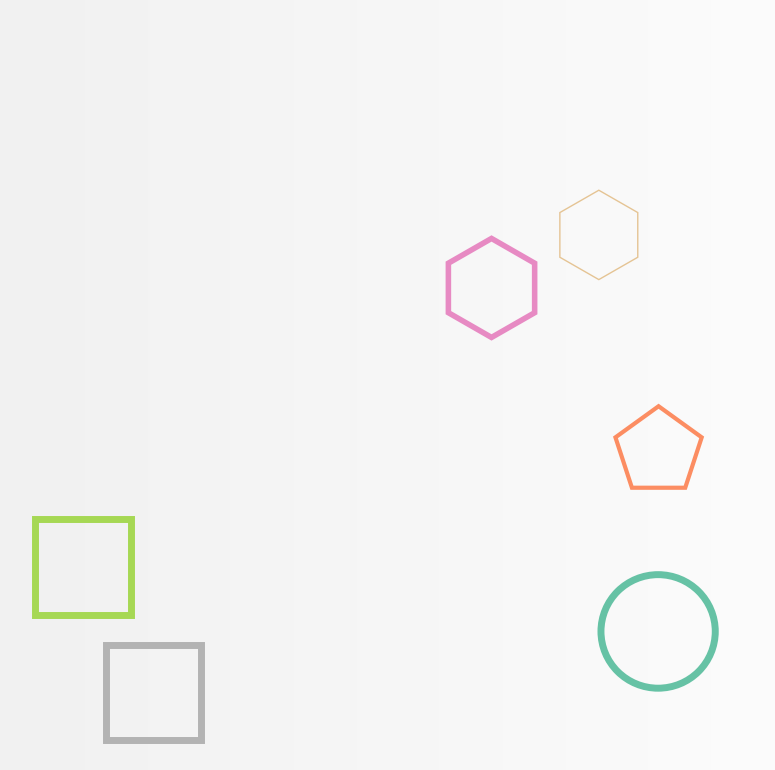[{"shape": "circle", "thickness": 2.5, "radius": 0.37, "center": [0.849, 0.18]}, {"shape": "pentagon", "thickness": 1.5, "radius": 0.29, "center": [0.85, 0.414]}, {"shape": "hexagon", "thickness": 2, "radius": 0.32, "center": [0.634, 0.626]}, {"shape": "square", "thickness": 2.5, "radius": 0.31, "center": [0.107, 0.264]}, {"shape": "hexagon", "thickness": 0.5, "radius": 0.29, "center": [0.773, 0.695]}, {"shape": "square", "thickness": 2.5, "radius": 0.31, "center": [0.198, 0.101]}]